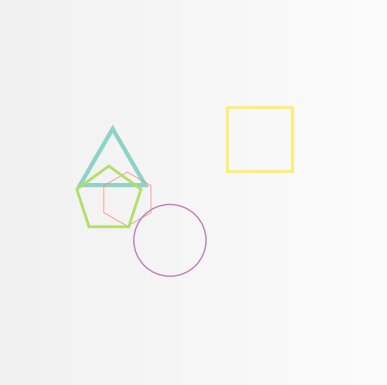[{"shape": "triangle", "thickness": 3, "radius": 0.49, "center": [0.291, 0.568]}, {"shape": "hexagon", "thickness": 0.5, "radius": 0.35, "center": [0.329, 0.483]}, {"shape": "pentagon", "thickness": 2, "radius": 0.44, "center": [0.281, 0.482]}, {"shape": "circle", "thickness": 1, "radius": 0.47, "center": [0.439, 0.376]}, {"shape": "square", "thickness": 2, "radius": 0.42, "center": [0.67, 0.639]}]